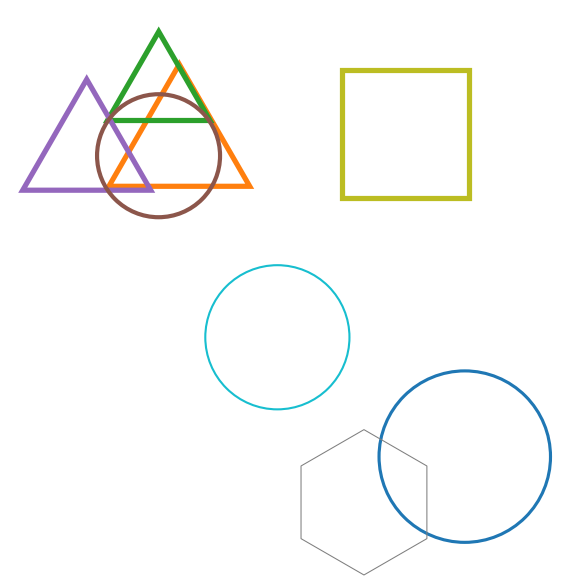[{"shape": "circle", "thickness": 1.5, "radius": 0.74, "center": [0.805, 0.208]}, {"shape": "triangle", "thickness": 2.5, "radius": 0.7, "center": [0.31, 0.747]}, {"shape": "triangle", "thickness": 2.5, "radius": 0.51, "center": [0.275, 0.842]}, {"shape": "triangle", "thickness": 2.5, "radius": 0.64, "center": [0.15, 0.734]}, {"shape": "circle", "thickness": 2, "radius": 0.53, "center": [0.275, 0.729]}, {"shape": "hexagon", "thickness": 0.5, "radius": 0.63, "center": [0.63, 0.129]}, {"shape": "square", "thickness": 2.5, "radius": 0.55, "center": [0.702, 0.767]}, {"shape": "circle", "thickness": 1, "radius": 0.62, "center": [0.48, 0.415]}]